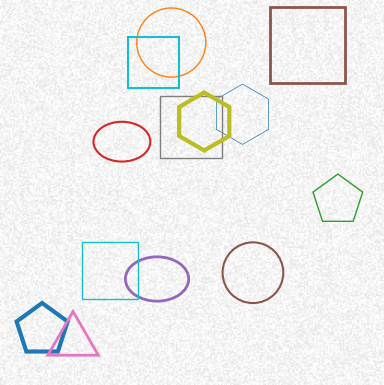[{"shape": "hexagon", "thickness": 0.5, "radius": 0.39, "center": [0.63, 0.703]}, {"shape": "pentagon", "thickness": 3, "radius": 0.35, "center": [0.109, 0.143]}, {"shape": "circle", "thickness": 1, "radius": 0.45, "center": [0.445, 0.889]}, {"shape": "pentagon", "thickness": 1, "radius": 0.34, "center": [0.878, 0.48]}, {"shape": "oval", "thickness": 1.5, "radius": 0.37, "center": [0.317, 0.632]}, {"shape": "oval", "thickness": 2, "radius": 0.41, "center": [0.408, 0.275]}, {"shape": "square", "thickness": 2, "radius": 0.49, "center": [0.799, 0.883]}, {"shape": "circle", "thickness": 1.5, "radius": 0.39, "center": [0.657, 0.292]}, {"shape": "triangle", "thickness": 2, "radius": 0.38, "center": [0.19, 0.115]}, {"shape": "square", "thickness": 1, "radius": 0.4, "center": [0.496, 0.67]}, {"shape": "hexagon", "thickness": 3, "radius": 0.38, "center": [0.53, 0.684]}, {"shape": "square", "thickness": 1, "radius": 0.37, "center": [0.286, 0.297]}, {"shape": "square", "thickness": 1.5, "radius": 0.33, "center": [0.398, 0.838]}]